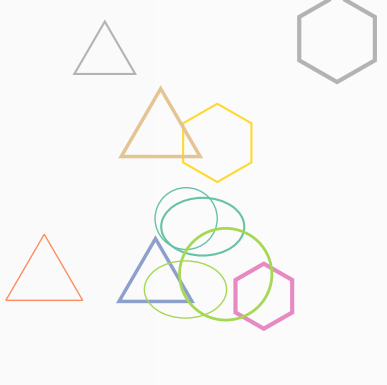[{"shape": "circle", "thickness": 1, "radius": 0.4, "center": [0.48, 0.432]}, {"shape": "oval", "thickness": 1.5, "radius": 0.54, "center": [0.523, 0.411]}, {"shape": "triangle", "thickness": 1, "radius": 0.57, "center": [0.114, 0.277]}, {"shape": "triangle", "thickness": 2.5, "radius": 0.54, "center": [0.401, 0.271]}, {"shape": "hexagon", "thickness": 3, "radius": 0.42, "center": [0.681, 0.231]}, {"shape": "circle", "thickness": 2, "radius": 0.6, "center": [0.582, 0.288]}, {"shape": "oval", "thickness": 1, "radius": 0.53, "center": [0.479, 0.248]}, {"shape": "hexagon", "thickness": 1.5, "radius": 0.51, "center": [0.561, 0.629]}, {"shape": "triangle", "thickness": 2.5, "radius": 0.59, "center": [0.415, 0.652]}, {"shape": "triangle", "thickness": 1.5, "radius": 0.45, "center": [0.27, 0.853]}, {"shape": "hexagon", "thickness": 3, "radius": 0.56, "center": [0.87, 0.9]}]